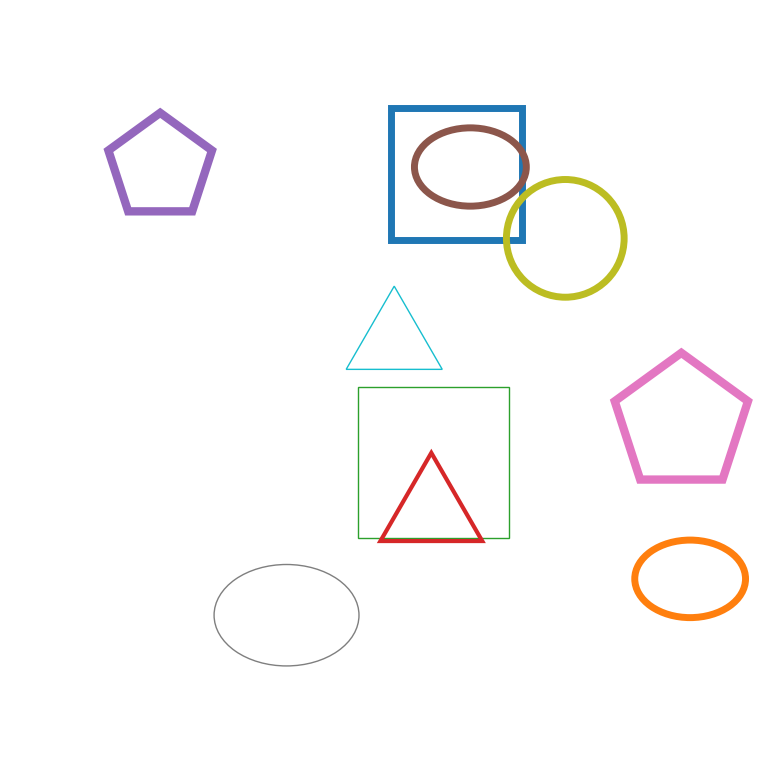[{"shape": "square", "thickness": 2.5, "radius": 0.43, "center": [0.593, 0.774]}, {"shape": "oval", "thickness": 2.5, "radius": 0.36, "center": [0.896, 0.248]}, {"shape": "square", "thickness": 0.5, "radius": 0.49, "center": [0.563, 0.399]}, {"shape": "triangle", "thickness": 1.5, "radius": 0.38, "center": [0.56, 0.336]}, {"shape": "pentagon", "thickness": 3, "radius": 0.35, "center": [0.208, 0.783]}, {"shape": "oval", "thickness": 2.5, "radius": 0.36, "center": [0.611, 0.783]}, {"shape": "pentagon", "thickness": 3, "radius": 0.45, "center": [0.885, 0.451]}, {"shape": "oval", "thickness": 0.5, "radius": 0.47, "center": [0.372, 0.201]}, {"shape": "circle", "thickness": 2.5, "radius": 0.38, "center": [0.734, 0.69]}, {"shape": "triangle", "thickness": 0.5, "radius": 0.36, "center": [0.512, 0.556]}]